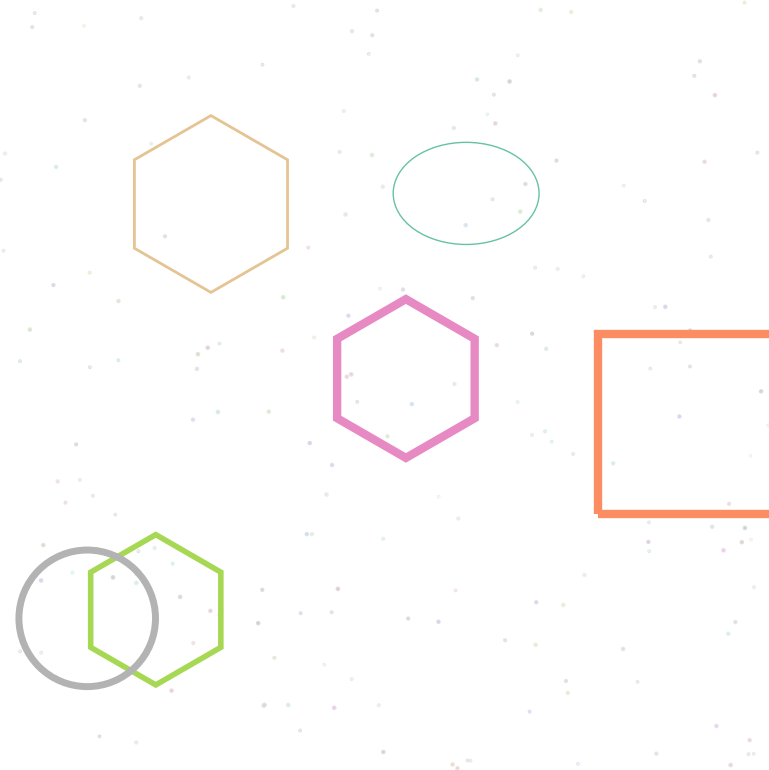[{"shape": "oval", "thickness": 0.5, "radius": 0.47, "center": [0.605, 0.749]}, {"shape": "square", "thickness": 3, "radius": 0.59, "center": [0.893, 0.45]}, {"shape": "hexagon", "thickness": 3, "radius": 0.52, "center": [0.527, 0.508]}, {"shape": "hexagon", "thickness": 2, "radius": 0.49, "center": [0.202, 0.208]}, {"shape": "hexagon", "thickness": 1, "radius": 0.57, "center": [0.274, 0.735]}, {"shape": "circle", "thickness": 2.5, "radius": 0.44, "center": [0.113, 0.197]}]